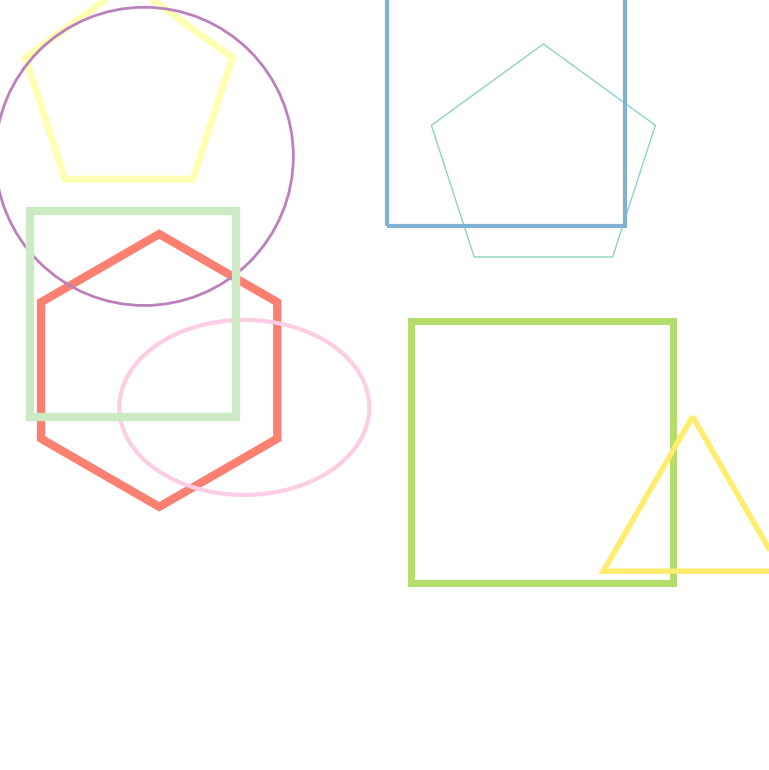[{"shape": "pentagon", "thickness": 0.5, "radius": 0.76, "center": [0.706, 0.79]}, {"shape": "pentagon", "thickness": 2.5, "radius": 0.71, "center": [0.167, 0.881]}, {"shape": "hexagon", "thickness": 3, "radius": 0.89, "center": [0.207, 0.519]}, {"shape": "square", "thickness": 1.5, "radius": 0.77, "center": [0.657, 0.861]}, {"shape": "square", "thickness": 2.5, "radius": 0.85, "center": [0.704, 0.413]}, {"shape": "oval", "thickness": 1.5, "radius": 0.81, "center": [0.317, 0.471]}, {"shape": "circle", "thickness": 1, "radius": 0.97, "center": [0.187, 0.797]}, {"shape": "square", "thickness": 3, "radius": 0.67, "center": [0.172, 0.592]}, {"shape": "triangle", "thickness": 2, "radius": 0.67, "center": [0.899, 0.325]}]